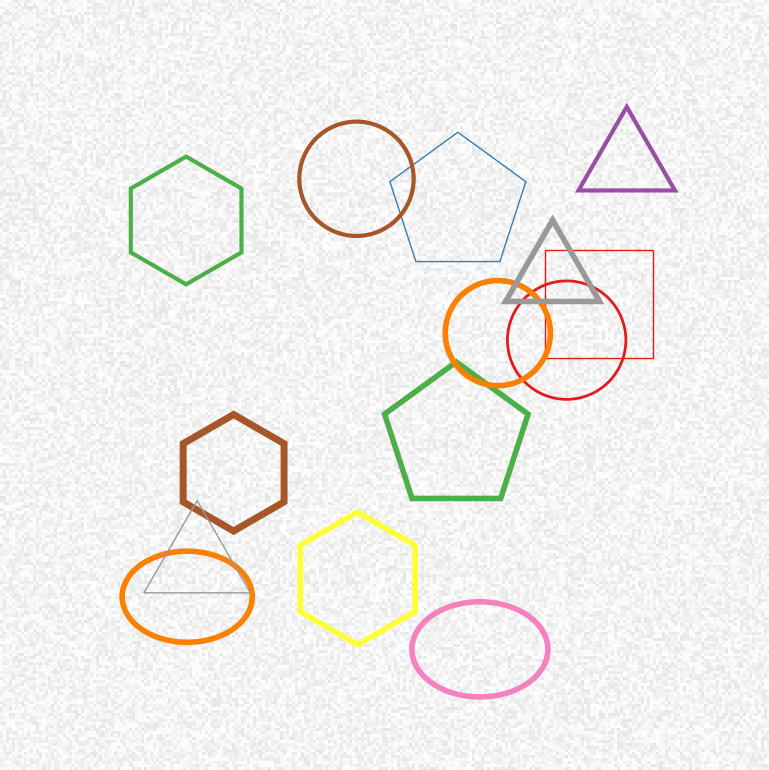[{"shape": "square", "thickness": 0.5, "radius": 0.35, "center": [0.778, 0.605]}, {"shape": "circle", "thickness": 1, "radius": 0.38, "center": [0.736, 0.558]}, {"shape": "pentagon", "thickness": 0.5, "radius": 0.46, "center": [0.595, 0.735]}, {"shape": "pentagon", "thickness": 2, "radius": 0.49, "center": [0.593, 0.432]}, {"shape": "hexagon", "thickness": 1.5, "radius": 0.41, "center": [0.242, 0.714]}, {"shape": "triangle", "thickness": 1.5, "radius": 0.36, "center": [0.814, 0.789]}, {"shape": "circle", "thickness": 2, "radius": 0.34, "center": [0.647, 0.567]}, {"shape": "oval", "thickness": 2, "radius": 0.42, "center": [0.243, 0.225]}, {"shape": "hexagon", "thickness": 2, "radius": 0.43, "center": [0.464, 0.249]}, {"shape": "circle", "thickness": 1.5, "radius": 0.37, "center": [0.463, 0.768]}, {"shape": "hexagon", "thickness": 2.5, "radius": 0.38, "center": [0.303, 0.386]}, {"shape": "oval", "thickness": 2, "radius": 0.44, "center": [0.623, 0.157]}, {"shape": "triangle", "thickness": 0.5, "radius": 0.4, "center": [0.256, 0.27]}, {"shape": "triangle", "thickness": 2, "radius": 0.35, "center": [0.718, 0.644]}]